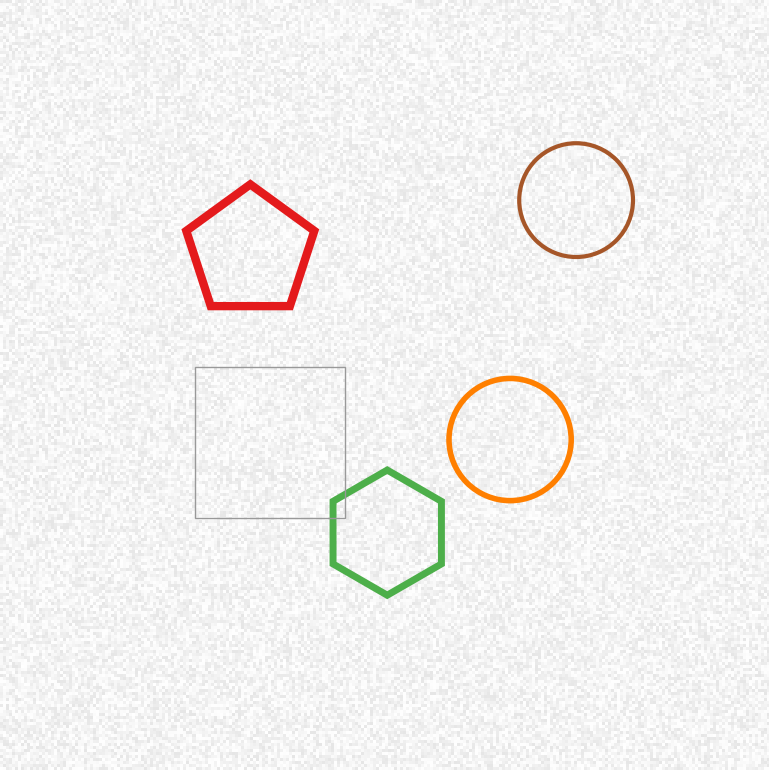[{"shape": "pentagon", "thickness": 3, "radius": 0.44, "center": [0.325, 0.673]}, {"shape": "hexagon", "thickness": 2.5, "radius": 0.41, "center": [0.503, 0.308]}, {"shape": "circle", "thickness": 2, "radius": 0.4, "center": [0.662, 0.429]}, {"shape": "circle", "thickness": 1.5, "radius": 0.37, "center": [0.748, 0.74]}, {"shape": "square", "thickness": 0.5, "radius": 0.49, "center": [0.351, 0.425]}]